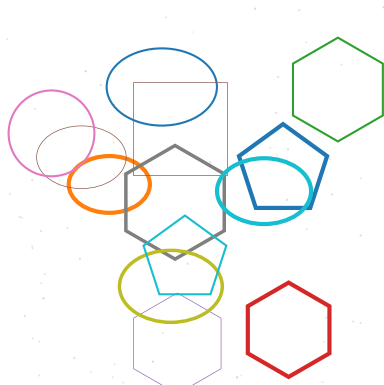[{"shape": "oval", "thickness": 1.5, "radius": 0.72, "center": [0.42, 0.774]}, {"shape": "pentagon", "thickness": 3, "radius": 0.6, "center": [0.735, 0.557]}, {"shape": "oval", "thickness": 3, "radius": 0.53, "center": [0.284, 0.521]}, {"shape": "hexagon", "thickness": 1.5, "radius": 0.67, "center": [0.878, 0.767]}, {"shape": "hexagon", "thickness": 3, "radius": 0.61, "center": [0.75, 0.143]}, {"shape": "hexagon", "thickness": 0.5, "radius": 0.66, "center": [0.461, 0.108]}, {"shape": "square", "thickness": 0.5, "radius": 0.61, "center": [0.468, 0.666]}, {"shape": "oval", "thickness": 0.5, "radius": 0.58, "center": [0.211, 0.592]}, {"shape": "circle", "thickness": 1.5, "radius": 0.56, "center": [0.134, 0.654]}, {"shape": "hexagon", "thickness": 2.5, "radius": 0.74, "center": [0.455, 0.475]}, {"shape": "oval", "thickness": 2.5, "radius": 0.67, "center": [0.444, 0.256]}, {"shape": "pentagon", "thickness": 1.5, "radius": 0.57, "center": [0.48, 0.327]}, {"shape": "oval", "thickness": 3, "radius": 0.61, "center": [0.686, 0.504]}]